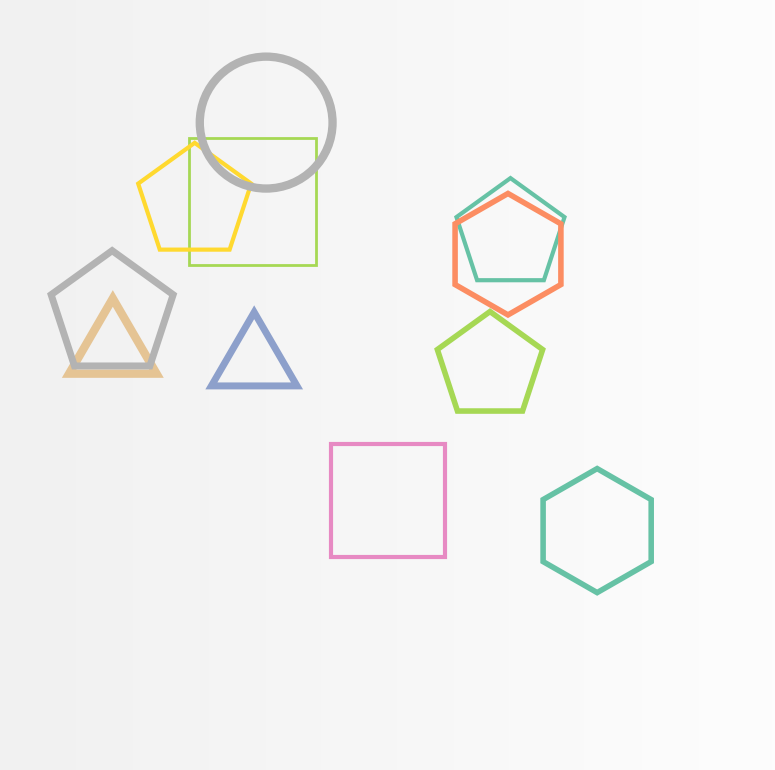[{"shape": "pentagon", "thickness": 1.5, "radius": 0.37, "center": [0.659, 0.695]}, {"shape": "hexagon", "thickness": 2, "radius": 0.4, "center": [0.771, 0.311]}, {"shape": "hexagon", "thickness": 2, "radius": 0.39, "center": [0.655, 0.67]}, {"shape": "triangle", "thickness": 2.5, "radius": 0.32, "center": [0.328, 0.531]}, {"shape": "square", "thickness": 1.5, "radius": 0.37, "center": [0.5, 0.35]}, {"shape": "pentagon", "thickness": 2, "radius": 0.36, "center": [0.632, 0.524]}, {"shape": "square", "thickness": 1, "radius": 0.41, "center": [0.326, 0.739]}, {"shape": "pentagon", "thickness": 1.5, "radius": 0.38, "center": [0.251, 0.738]}, {"shape": "triangle", "thickness": 3, "radius": 0.33, "center": [0.146, 0.547]}, {"shape": "pentagon", "thickness": 2.5, "radius": 0.41, "center": [0.145, 0.592]}, {"shape": "circle", "thickness": 3, "radius": 0.43, "center": [0.343, 0.841]}]